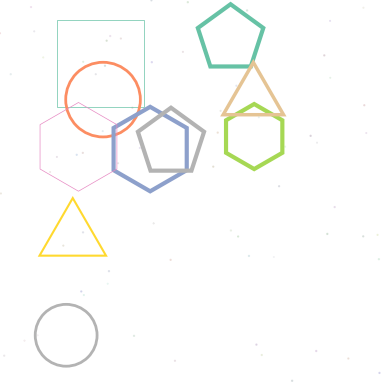[{"shape": "pentagon", "thickness": 3, "radius": 0.45, "center": [0.599, 0.9]}, {"shape": "square", "thickness": 0.5, "radius": 0.56, "center": [0.261, 0.835]}, {"shape": "circle", "thickness": 2, "radius": 0.48, "center": [0.268, 0.741]}, {"shape": "hexagon", "thickness": 3, "radius": 0.55, "center": [0.39, 0.613]}, {"shape": "hexagon", "thickness": 0.5, "radius": 0.58, "center": [0.204, 0.619]}, {"shape": "hexagon", "thickness": 3, "radius": 0.42, "center": [0.66, 0.645]}, {"shape": "triangle", "thickness": 1.5, "radius": 0.5, "center": [0.189, 0.386]}, {"shape": "triangle", "thickness": 2.5, "radius": 0.45, "center": [0.658, 0.747]}, {"shape": "pentagon", "thickness": 3, "radius": 0.45, "center": [0.444, 0.63]}, {"shape": "circle", "thickness": 2, "radius": 0.4, "center": [0.172, 0.129]}]